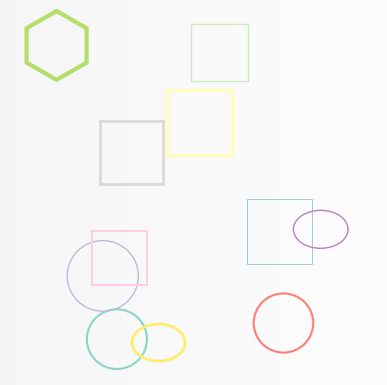[{"shape": "circle", "thickness": 1.5, "radius": 0.39, "center": [0.302, 0.119]}, {"shape": "square", "thickness": 2, "radius": 0.42, "center": [0.516, 0.681]}, {"shape": "circle", "thickness": 1, "radius": 0.46, "center": [0.265, 0.283]}, {"shape": "circle", "thickness": 1.5, "radius": 0.38, "center": [0.732, 0.161]}, {"shape": "square", "thickness": 0.5, "radius": 0.42, "center": [0.721, 0.399]}, {"shape": "hexagon", "thickness": 3, "radius": 0.45, "center": [0.146, 0.882]}, {"shape": "square", "thickness": 1.5, "radius": 0.35, "center": [0.308, 0.329]}, {"shape": "square", "thickness": 2, "radius": 0.41, "center": [0.338, 0.605]}, {"shape": "oval", "thickness": 1, "radius": 0.35, "center": [0.828, 0.404]}, {"shape": "square", "thickness": 1, "radius": 0.37, "center": [0.566, 0.864]}, {"shape": "oval", "thickness": 2, "radius": 0.34, "center": [0.409, 0.11]}]